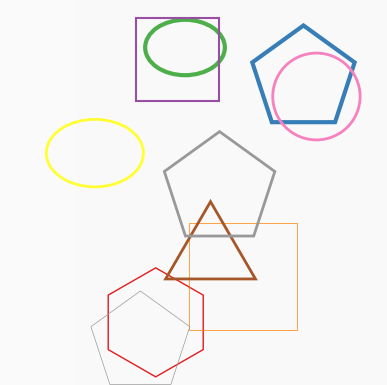[{"shape": "hexagon", "thickness": 1, "radius": 0.71, "center": [0.402, 0.163]}, {"shape": "pentagon", "thickness": 3, "radius": 0.69, "center": [0.783, 0.795]}, {"shape": "oval", "thickness": 3, "radius": 0.51, "center": [0.477, 0.877]}, {"shape": "square", "thickness": 1.5, "radius": 0.54, "center": [0.458, 0.845]}, {"shape": "square", "thickness": 0.5, "radius": 0.7, "center": [0.628, 0.282]}, {"shape": "oval", "thickness": 2, "radius": 0.63, "center": [0.245, 0.602]}, {"shape": "triangle", "thickness": 2, "radius": 0.67, "center": [0.543, 0.342]}, {"shape": "circle", "thickness": 2, "radius": 0.56, "center": [0.817, 0.749]}, {"shape": "pentagon", "thickness": 0.5, "radius": 0.67, "center": [0.362, 0.11]}, {"shape": "pentagon", "thickness": 2, "radius": 0.75, "center": [0.567, 0.508]}]